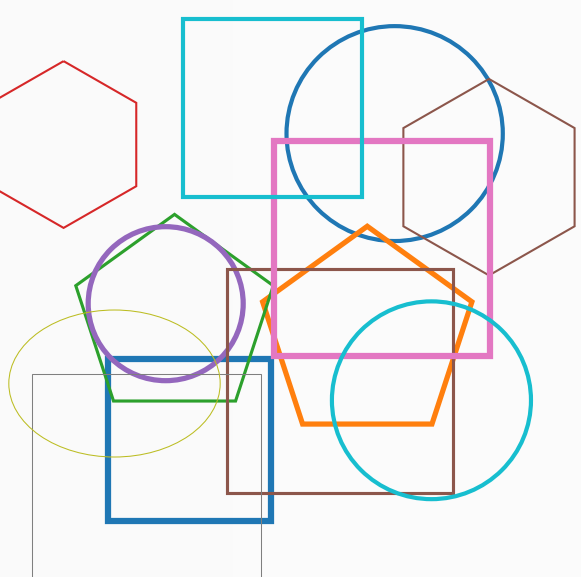[{"shape": "circle", "thickness": 2, "radius": 0.93, "center": [0.679, 0.768]}, {"shape": "square", "thickness": 3, "radius": 0.7, "center": [0.326, 0.237]}, {"shape": "pentagon", "thickness": 2.5, "radius": 0.95, "center": [0.632, 0.418]}, {"shape": "pentagon", "thickness": 1.5, "radius": 0.89, "center": [0.3, 0.449]}, {"shape": "hexagon", "thickness": 1, "radius": 0.72, "center": [0.109, 0.749]}, {"shape": "circle", "thickness": 2.5, "radius": 0.67, "center": [0.285, 0.473]}, {"shape": "hexagon", "thickness": 1, "radius": 0.85, "center": [0.841, 0.692]}, {"shape": "square", "thickness": 1.5, "radius": 0.97, "center": [0.585, 0.339]}, {"shape": "square", "thickness": 3, "radius": 0.93, "center": [0.657, 0.569]}, {"shape": "square", "thickness": 0.5, "radius": 0.98, "center": [0.252, 0.155]}, {"shape": "oval", "thickness": 0.5, "radius": 0.91, "center": [0.197, 0.335]}, {"shape": "square", "thickness": 2, "radius": 0.77, "center": [0.469, 0.811]}, {"shape": "circle", "thickness": 2, "radius": 0.86, "center": [0.742, 0.306]}]